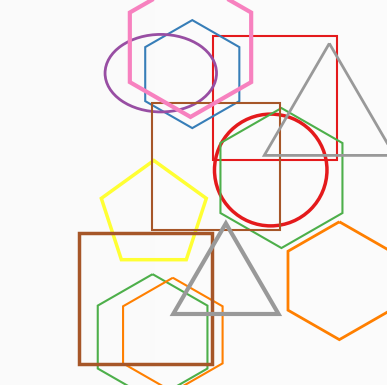[{"shape": "square", "thickness": 1.5, "radius": 0.8, "center": [0.71, 0.745]}, {"shape": "circle", "thickness": 2.5, "radius": 0.73, "center": [0.699, 0.558]}, {"shape": "hexagon", "thickness": 1.5, "radius": 0.7, "center": [0.496, 0.807]}, {"shape": "hexagon", "thickness": 1.5, "radius": 0.91, "center": [0.726, 0.538]}, {"shape": "hexagon", "thickness": 1.5, "radius": 0.82, "center": [0.394, 0.124]}, {"shape": "oval", "thickness": 2, "radius": 0.72, "center": [0.415, 0.81]}, {"shape": "hexagon", "thickness": 1.5, "radius": 0.74, "center": [0.446, 0.13]}, {"shape": "hexagon", "thickness": 2, "radius": 0.77, "center": [0.876, 0.271]}, {"shape": "pentagon", "thickness": 2.5, "radius": 0.71, "center": [0.397, 0.441]}, {"shape": "square", "thickness": 1.5, "radius": 0.83, "center": [0.557, 0.567]}, {"shape": "square", "thickness": 2.5, "radius": 0.85, "center": [0.375, 0.225]}, {"shape": "hexagon", "thickness": 3, "radius": 0.9, "center": [0.492, 0.877]}, {"shape": "triangle", "thickness": 2, "radius": 0.97, "center": [0.85, 0.693]}, {"shape": "triangle", "thickness": 3, "radius": 0.78, "center": [0.583, 0.263]}]